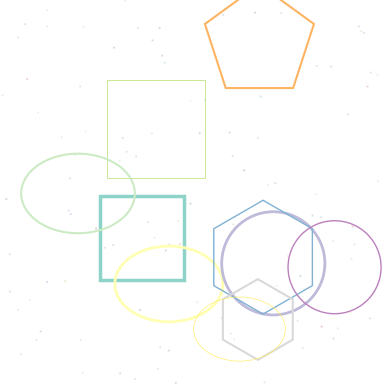[{"shape": "square", "thickness": 2.5, "radius": 0.55, "center": [0.368, 0.381]}, {"shape": "oval", "thickness": 2, "radius": 0.7, "center": [0.439, 0.262]}, {"shape": "circle", "thickness": 2, "radius": 0.67, "center": [0.71, 0.316]}, {"shape": "hexagon", "thickness": 1, "radius": 0.74, "center": [0.683, 0.332]}, {"shape": "pentagon", "thickness": 1.5, "radius": 0.74, "center": [0.674, 0.892]}, {"shape": "square", "thickness": 0.5, "radius": 0.64, "center": [0.405, 0.665]}, {"shape": "hexagon", "thickness": 1.5, "radius": 0.52, "center": [0.67, 0.17]}, {"shape": "circle", "thickness": 1, "radius": 0.6, "center": [0.869, 0.306]}, {"shape": "oval", "thickness": 1.5, "radius": 0.74, "center": [0.203, 0.498]}, {"shape": "oval", "thickness": 0.5, "radius": 0.6, "center": [0.622, 0.145]}]